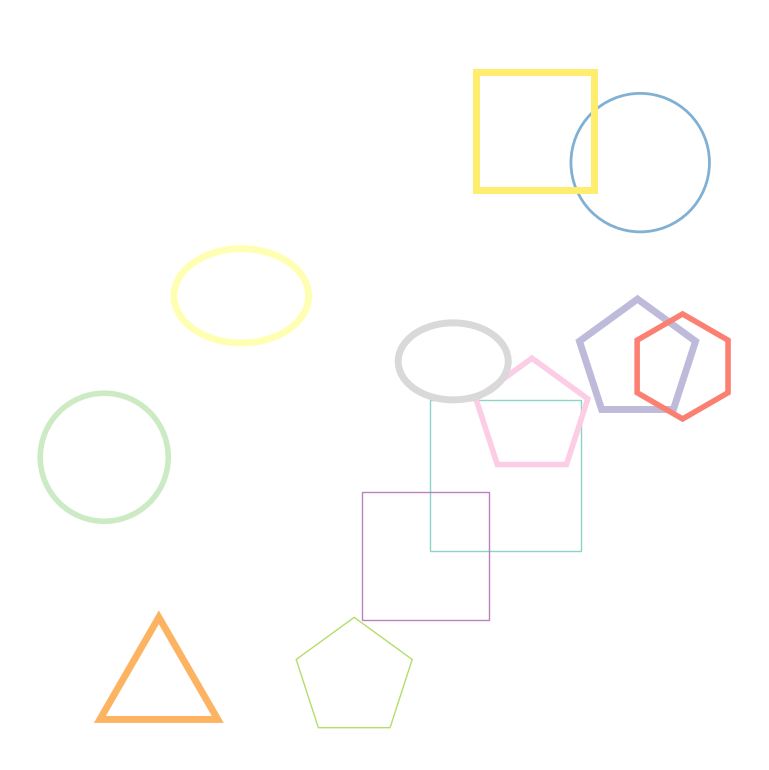[{"shape": "square", "thickness": 0.5, "radius": 0.49, "center": [0.656, 0.382]}, {"shape": "oval", "thickness": 2.5, "radius": 0.44, "center": [0.313, 0.616]}, {"shape": "pentagon", "thickness": 2.5, "radius": 0.4, "center": [0.828, 0.532]}, {"shape": "hexagon", "thickness": 2, "radius": 0.34, "center": [0.886, 0.524]}, {"shape": "circle", "thickness": 1, "radius": 0.45, "center": [0.831, 0.789]}, {"shape": "triangle", "thickness": 2.5, "radius": 0.44, "center": [0.206, 0.11]}, {"shape": "pentagon", "thickness": 0.5, "radius": 0.4, "center": [0.46, 0.119]}, {"shape": "pentagon", "thickness": 2, "radius": 0.38, "center": [0.691, 0.458]}, {"shape": "oval", "thickness": 2.5, "radius": 0.36, "center": [0.589, 0.531]}, {"shape": "square", "thickness": 0.5, "radius": 0.41, "center": [0.553, 0.278]}, {"shape": "circle", "thickness": 2, "radius": 0.42, "center": [0.135, 0.406]}, {"shape": "square", "thickness": 2.5, "radius": 0.38, "center": [0.695, 0.83]}]